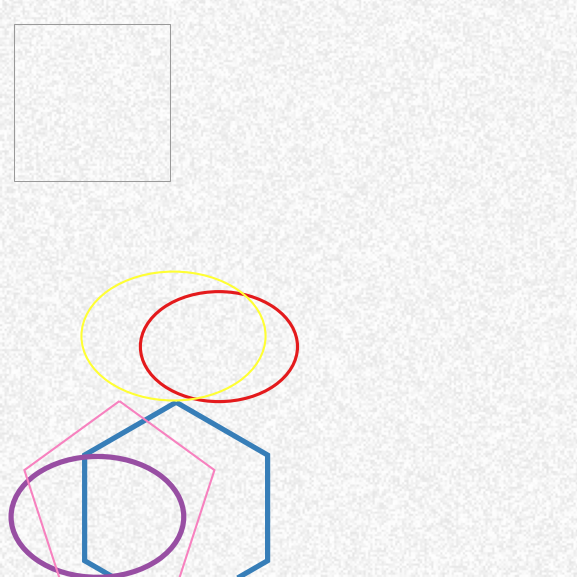[{"shape": "oval", "thickness": 1.5, "radius": 0.68, "center": [0.379, 0.399]}, {"shape": "hexagon", "thickness": 2.5, "radius": 0.91, "center": [0.305, 0.12]}, {"shape": "oval", "thickness": 2.5, "radius": 0.75, "center": [0.169, 0.104]}, {"shape": "oval", "thickness": 1, "radius": 0.8, "center": [0.3, 0.417]}, {"shape": "pentagon", "thickness": 1, "radius": 0.87, "center": [0.207, 0.132]}, {"shape": "square", "thickness": 0.5, "radius": 0.68, "center": [0.159, 0.822]}]